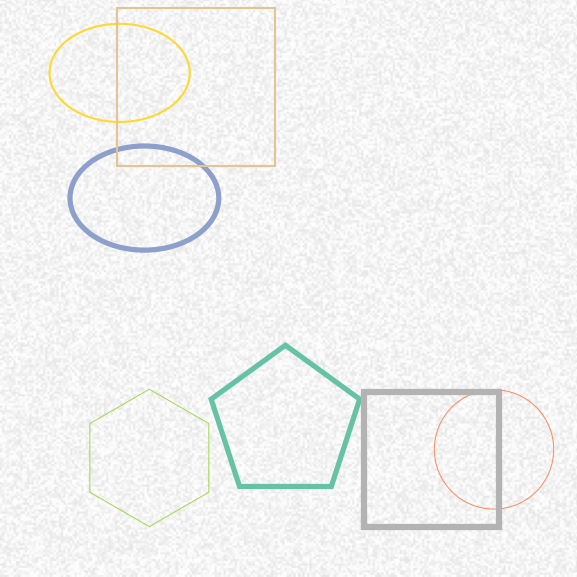[{"shape": "pentagon", "thickness": 2.5, "radius": 0.68, "center": [0.494, 0.266]}, {"shape": "circle", "thickness": 0.5, "radius": 0.52, "center": [0.855, 0.221]}, {"shape": "oval", "thickness": 2.5, "radius": 0.64, "center": [0.25, 0.656]}, {"shape": "hexagon", "thickness": 0.5, "radius": 0.59, "center": [0.259, 0.206]}, {"shape": "oval", "thickness": 1, "radius": 0.61, "center": [0.207, 0.873]}, {"shape": "square", "thickness": 1, "radius": 0.68, "center": [0.34, 0.849]}, {"shape": "square", "thickness": 3, "radius": 0.58, "center": [0.747, 0.204]}]